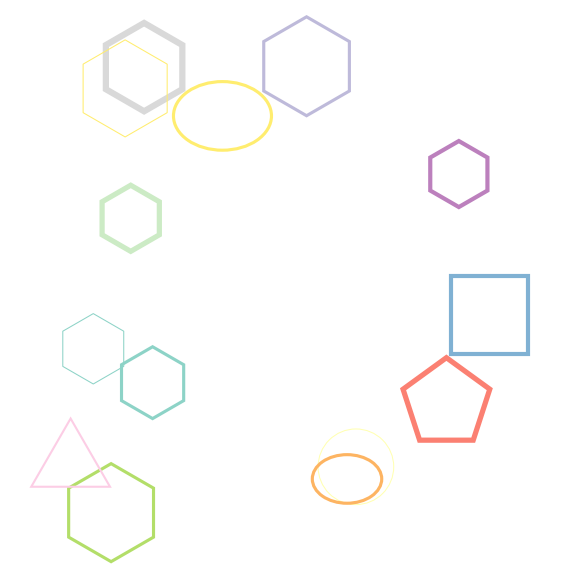[{"shape": "hexagon", "thickness": 1.5, "radius": 0.31, "center": [0.264, 0.336]}, {"shape": "hexagon", "thickness": 0.5, "radius": 0.3, "center": [0.161, 0.395]}, {"shape": "circle", "thickness": 0.5, "radius": 0.33, "center": [0.616, 0.191]}, {"shape": "hexagon", "thickness": 1.5, "radius": 0.43, "center": [0.531, 0.884]}, {"shape": "pentagon", "thickness": 2.5, "radius": 0.39, "center": [0.773, 0.301]}, {"shape": "square", "thickness": 2, "radius": 0.33, "center": [0.848, 0.454]}, {"shape": "oval", "thickness": 1.5, "radius": 0.3, "center": [0.601, 0.17]}, {"shape": "hexagon", "thickness": 1.5, "radius": 0.42, "center": [0.192, 0.111]}, {"shape": "triangle", "thickness": 1, "radius": 0.39, "center": [0.122, 0.196]}, {"shape": "hexagon", "thickness": 3, "radius": 0.38, "center": [0.25, 0.883]}, {"shape": "hexagon", "thickness": 2, "radius": 0.29, "center": [0.795, 0.698]}, {"shape": "hexagon", "thickness": 2.5, "radius": 0.29, "center": [0.226, 0.621]}, {"shape": "hexagon", "thickness": 0.5, "radius": 0.42, "center": [0.217, 0.846]}, {"shape": "oval", "thickness": 1.5, "radius": 0.42, "center": [0.385, 0.798]}]